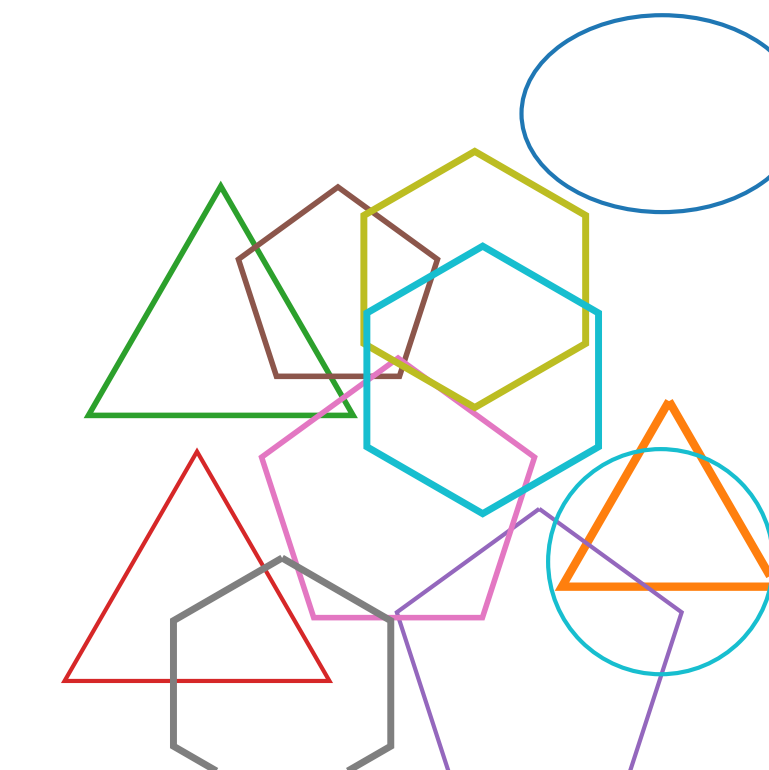[{"shape": "oval", "thickness": 1.5, "radius": 0.91, "center": [0.86, 0.852]}, {"shape": "triangle", "thickness": 3, "radius": 0.8, "center": [0.869, 0.318]}, {"shape": "triangle", "thickness": 2, "radius": 0.99, "center": [0.287, 0.56]}, {"shape": "triangle", "thickness": 1.5, "radius": 0.99, "center": [0.256, 0.215]}, {"shape": "pentagon", "thickness": 1.5, "radius": 0.97, "center": [0.7, 0.145]}, {"shape": "pentagon", "thickness": 2, "radius": 0.68, "center": [0.439, 0.621]}, {"shape": "pentagon", "thickness": 2, "radius": 0.93, "center": [0.517, 0.349]}, {"shape": "hexagon", "thickness": 2.5, "radius": 0.81, "center": [0.366, 0.112]}, {"shape": "hexagon", "thickness": 2.5, "radius": 0.83, "center": [0.617, 0.637]}, {"shape": "circle", "thickness": 1.5, "radius": 0.73, "center": [0.858, 0.271]}, {"shape": "hexagon", "thickness": 2.5, "radius": 0.87, "center": [0.627, 0.507]}]